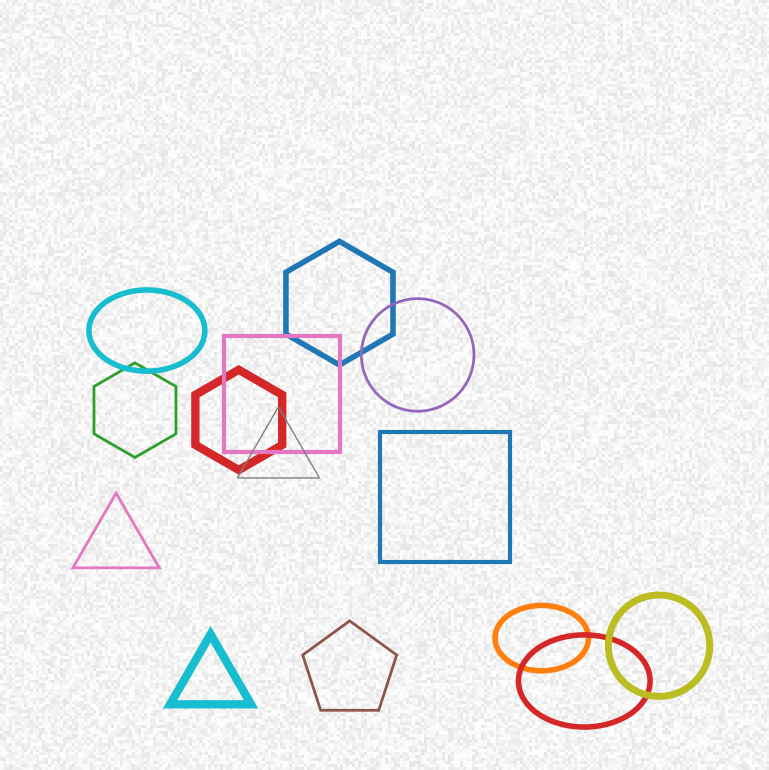[{"shape": "square", "thickness": 1.5, "radius": 0.42, "center": [0.578, 0.355]}, {"shape": "hexagon", "thickness": 2, "radius": 0.4, "center": [0.441, 0.606]}, {"shape": "oval", "thickness": 2, "radius": 0.3, "center": [0.704, 0.171]}, {"shape": "hexagon", "thickness": 1, "radius": 0.31, "center": [0.175, 0.467]}, {"shape": "hexagon", "thickness": 3, "radius": 0.33, "center": [0.31, 0.455]}, {"shape": "oval", "thickness": 2, "radius": 0.43, "center": [0.759, 0.116]}, {"shape": "circle", "thickness": 1, "radius": 0.37, "center": [0.542, 0.539]}, {"shape": "pentagon", "thickness": 1, "radius": 0.32, "center": [0.454, 0.129]}, {"shape": "square", "thickness": 1.5, "radius": 0.38, "center": [0.366, 0.488]}, {"shape": "triangle", "thickness": 1, "radius": 0.32, "center": [0.151, 0.295]}, {"shape": "triangle", "thickness": 0.5, "radius": 0.31, "center": [0.362, 0.41]}, {"shape": "circle", "thickness": 2.5, "radius": 0.33, "center": [0.856, 0.161]}, {"shape": "triangle", "thickness": 3, "radius": 0.3, "center": [0.273, 0.116]}, {"shape": "oval", "thickness": 2, "radius": 0.38, "center": [0.191, 0.571]}]